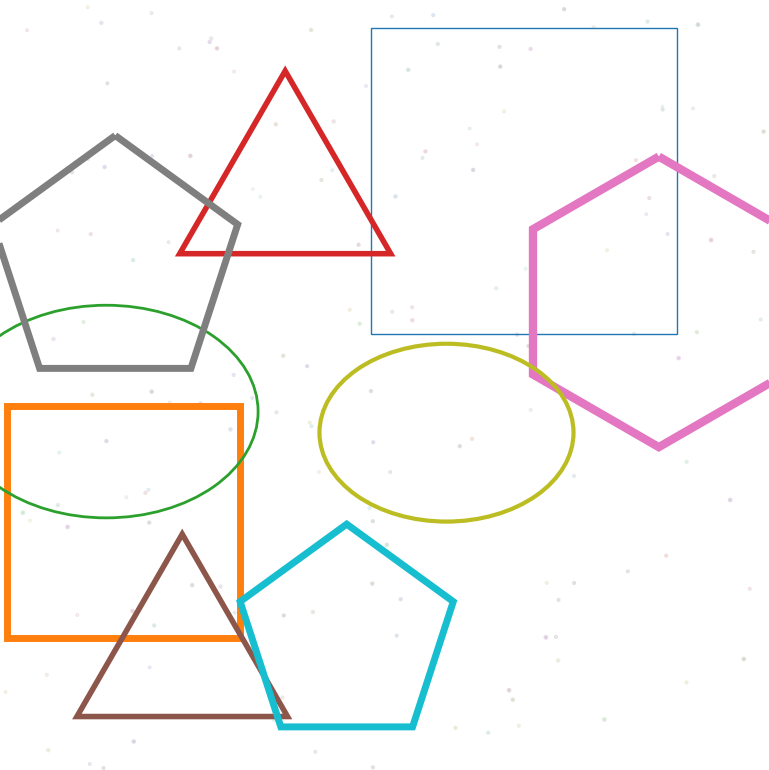[{"shape": "square", "thickness": 0.5, "radius": 1.0, "center": [0.681, 0.765]}, {"shape": "square", "thickness": 2.5, "radius": 0.75, "center": [0.16, 0.322]}, {"shape": "oval", "thickness": 1, "radius": 0.99, "center": [0.138, 0.466]}, {"shape": "triangle", "thickness": 2, "radius": 0.79, "center": [0.37, 0.75]}, {"shape": "triangle", "thickness": 2, "radius": 0.79, "center": [0.237, 0.148]}, {"shape": "hexagon", "thickness": 3, "radius": 0.94, "center": [0.856, 0.608]}, {"shape": "pentagon", "thickness": 2.5, "radius": 0.84, "center": [0.15, 0.657]}, {"shape": "oval", "thickness": 1.5, "radius": 0.82, "center": [0.58, 0.438]}, {"shape": "pentagon", "thickness": 2.5, "radius": 0.73, "center": [0.45, 0.174]}]